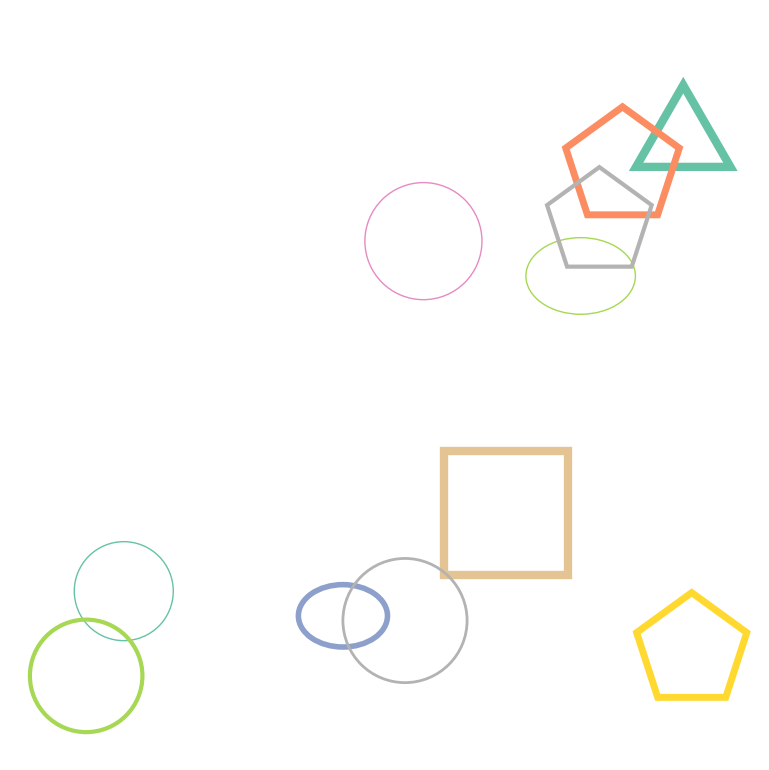[{"shape": "triangle", "thickness": 3, "radius": 0.35, "center": [0.887, 0.819]}, {"shape": "circle", "thickness": 0.5, "radius": 0.32, "center": [0.161, 0.232]}, {"shape": "pentagon", "thickness": 2.5, "radius": 0.39, "center": [0.808, 0.784]}, {"shape": "oval", "thickness": 2, "radius": 0.29, "center": [0.445, 0.2]}, {"shape": "circle", "thickness": 0.5, "radius": 0.38, "center": [0.55, 0.687]}, {"shape": "oval", "thickness": 0.5, "radius": 0.36, "center": [0.754, 0.642]}, {"shape": "circle", "thickness": 1.5, "radius": 0.37, "center": [0.112, 0.122]}, {"shape": "pentagon", "thickness": 2.5, "radius": 0.38, "center": [0.898, 0.155]}, {"shape": "square", "thickness": 3, "radius": 0.4, "center": [0.657, 0.334]}, {"shape": "pentagon", "thickness": 1.5, "radius": 0.36, "center": [0.778, 0.712]}, {"shape": "circle", "thickness": 1, "radius": 0.4, "center": [0.526, 0.194]}]